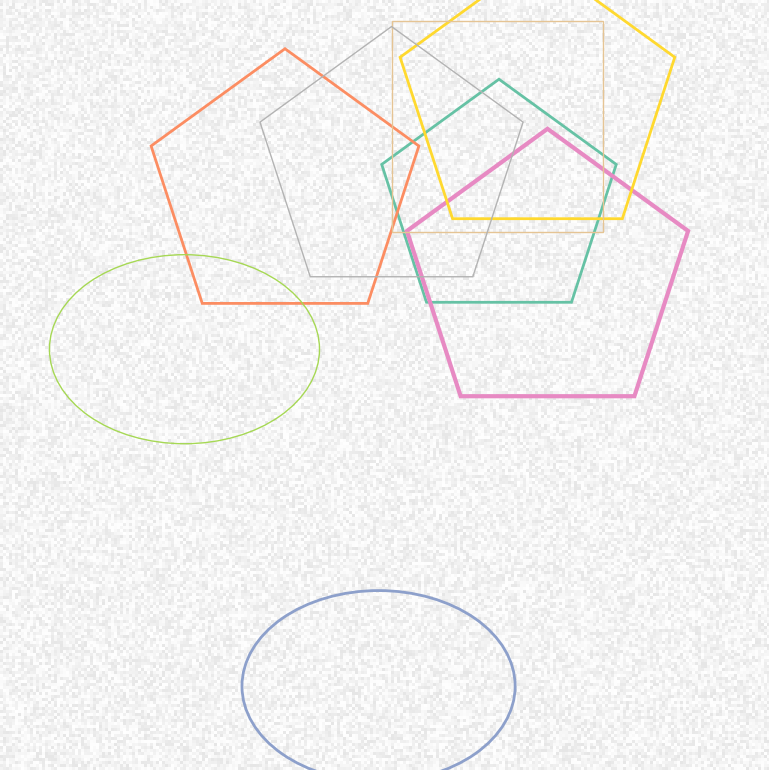[{"shape": "pentagon", "thickness": 1, "radius": 0.8, "center": [0.648, 0.737]}, {"shape": "pentagon", "thickness": 1, "radius": 0.91, "center": [0.37, 0.754]}, {"shape": "oval", "thickness": 1, "radius": 0.89, "center": [0.492, 0.109]}, {"shape": "pentagon", "thickness": 1.5, "radius": 0.96, "center": [0.711, 0.641]}, {"shape": "oval", "thickness": 0.5, "radius": 0.88, "center": [0.24, 0.546]}, {"shape": "pentagon", "thickness": 1, "radius": 0.94, "center": [0.698, 0.868]}, {"shape": "square", "thickness": 0.5, "radius": 0.69, "center": [0.646, 0.835]}, {"shape": "pentagon", "thickness": 0.5, "radius": 0.9, "center": [0.508, 0.786]}]